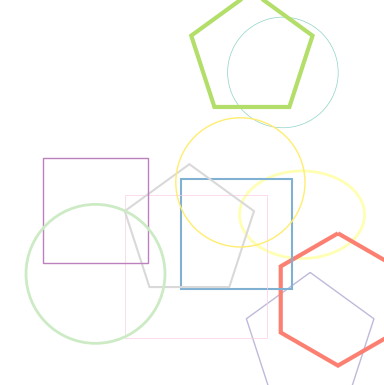[{"shape": "circle", "thickness": 0.5, "radius": 0.72, "center": [0.735, 0.812]}, {"shape": "oval", "thickness": 2, "radius": 0.81, "center": [0.784, 0.442]}, {"shape": "pentagon", "thickness": 1, "radius": 0.87, "center": [0.806, 0.118]}, {"shape": "hexagon", "thickness": 3, "radius": 0.86, "center": [0.878, 0.222]}, {"shape": "square", "thickness": 1.5, "radius": 0.72, "center": [0.614, 0.392]}, {"shape": "pentagon", "thickness": 3, "radius": 0.83, "center": [0.654, 0.856]}, {"shape": "square", "thickness": 0.5, "radius": 0.93, "center": [0.509, 0.308]}, {"shape": "pentagon", "thickness": 1.5, "radius": 0.88, "center": [0.492, 0.397]}, {"shape": "square", "thickness": 1, "radius": 0.69, "center": [0.248, 0.453]}, {"shape": "circle", "thickness": 2, "radius": 0.9, "center": [0.248, 0.289]}, {"shape": "circle", "thickness": 1, "radius": 0.84, "center": [0.624, 0.526]}]